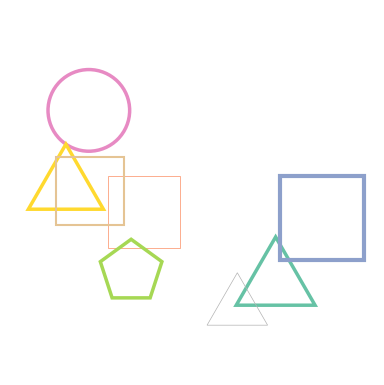[{"shape": "triangle", "thickness": 2.5, "radius": 0.59, "center": [0.716, 0.266]}, {"shape": "square", "thickness": 0.5, "radius": 0.47, "center": [0.374, 0.45]}, {"shape": "square", "thickness": 3, "radius": 0.54, "center": [0.837, 0.435]}, {"shape": "circle", "thickness": 2.5, "radius": 0.53, "center": [0.231, 0.713]}, {"shape": "pentagon", "thickness": 2.5, "radius": 0.42, "center": [0.341, 0.294]}, {"shape": "triangle", "thickness": 2.5, "radius": 0.56, "center": [0.171, 0.513]}, {"shape": "square", "thickness": 1.5, "radius": 0.44, "center": [0.233, 0.503]}, {"shape": "triangle", "thickness": 0.5, "radius": 0.45, "center": [0.616, 0.201]}]